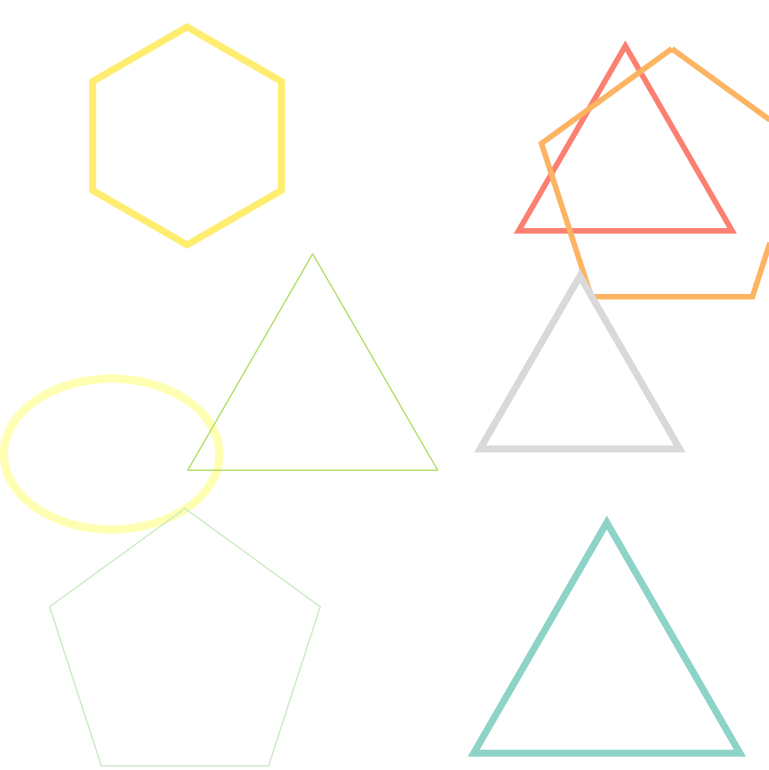[{"shape": "triangle", "thickness": 2.5, "radius": 1.0, "center": [0.788, 0.122]}, {"shape": "oval", "thickness": 3, "radius": 0.7, "center": [0.145, 0.41]}, {"shape": "triangle", "thickness": 2, "radius": 0.8, "center": [0.812, 0.78]}, {"shape": "pentagon", "thickness": 2, "radius": 0.89, "center": [0.873, 0.759]}, {"shape": "triangle", "thickness": 0.5, "radius": 0.94, "center": [0.406, 0.483]}, {"shape": "triangle", "thickness": 2.5, "radius": 0.75, "center": [0.753, 0.492]}, {"shape": "pentagon", "thickness": 0.5, "radius": 0.92, "center": [0.24, 0.155]}, {"shape": "hexagon", "thickness": 2.5, "radius": 0.71, "center": [0.243, 0.823]}]